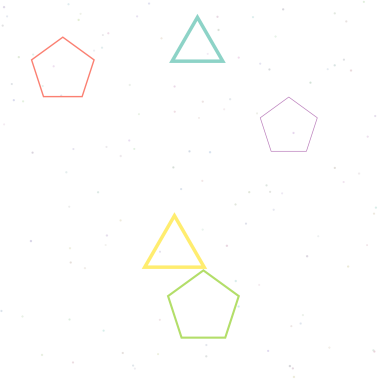[{"shape": "triangle", "thickness": 2.5, "radius": 0.38, "center": [0.513, 0.879]}, {"shape": "pentagon", "thickness": 1, "radius": 0.43, "center": [0.163, 0.818]}, {"shape": "pentagon", "thickness": 1.5, "radius": 0.48, "center": [0.528, 0.201]}, {"shape": "pentagon", "thickness": 0.5, "radius": 0.39, "center": [0.75, 0.67]}, {"shape": "triangle", "thickness": 2.5, "radius": 0.45, "center": [0.453, 0.351]}]